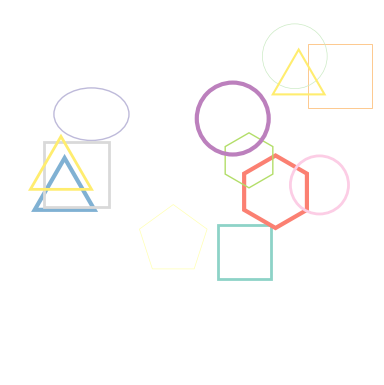[{"shape": "square", "thickness": 2, "radius": 0.35, "center": [0.635, 0.346]}, {"shape": "pentagon", "thickness": 0.5, "radius": 0.46, "center": [0.45, 0.376]}, {"shape": "oval", "thickness": 1, "radius": 0.49, "center": [0.238, 0.703]}, {"shape": "hexagon", "thickness": 3, "radius": 0.47, "center": [0.716, 0.502]}, {"shape": "triangle", "thickness": 3, "radius": 0.45, "center": [0.168, 0.5]}, {"shape": "square", "thickness": 0.5, "radius": 0.41, "center": [0.882, 0.802]}, {"shape": "hexagon", "thickness": 1, "radius": 0.36, "center": [0.647, 0.584]}, {"shape": "circle", "thickness": 2, "radius": 0.38, "center": [0.83, 0.52]}, {"shape": "square", "thickness": 2, "radius": 0.42, "center": [0.198, 0.546]}, {"shape": "circle", "thickness": 3, "radius": 0.47, "center": [0.605, 0.692]}, {"shape": "circle", "thickness": 0.5, "radius": 0.42, "center": [0.766, 0.854]}, {"shape": "triangle", "thickness": 1.5, "radius": 0.39, "center": [0.776, 0.794]}, {"shape": "triangle", "thickness": 2, "radius": 0.46, "center": [0.158, 0.554]}]